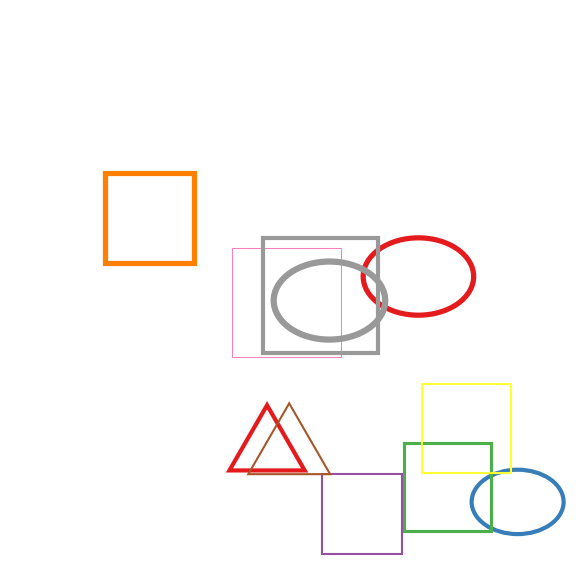[{"shape": "triangle", "thickness": 2, "radius": 0.38, "center": [0.462, 0.222]}, {"shape": "oval", "thickness": 2.5, "radius": 0.48, "center": [0.725, 0.52]}, {"shape": "oval", "thickness": 2, "radius": 0.4, "center": [0.896, 0.13]}, {"shape": "square", "thickness": 1.5, "radius": 0.38, "center": [0.775, 0.156]}, {"shape": "square", "thickness": 1, "radius": 0.35, "center": [0.627, 0.108]}, {"shape": "square", "thickness": 2.5, "radius": 0.39, "center": [0.259, 0.622]}, {"shape": "square", "thickness": 1, "radius": 0.39, "center": [0.808, 0.257]}, {"shape": "triangle", "thickness": 1, "radius": 0.41, "center": [0.501, 0.219]}, {"shape": "square", "thickness": 0.5, "radius": 0.47, "center": [0.496, 0.475]}, {"shape": "square", "thickness": 2, "radius": 0.5, "center": [0.555, 0.487]}, {"shape": "oval", "thickness": 3, "radius": 0.48, "center": [0.57, 0.479]}]